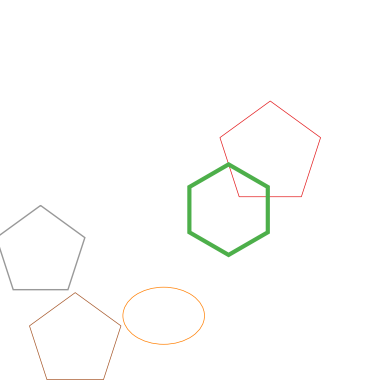[{"shape": "pentagon", "thickness": 0.5, "radius": 0.69, "center": [0.702, 0.6]}, {"shape": "hexagon", "thickness": 3, "radius": 0.59, "center": [0.594, 0.455]}, {"shape": "oval", "thickness": 0.5, "radius": 0.53, "center": [0.425, 0.18]}, {"shape": "pentagon", "thickness": 0.5, "radius": 0.62, "center": [0.195, 0.115]}, {"shape": "pentagon", "thickness": 1, "radius": 0.6, "center": [0.105, 0.345]}]